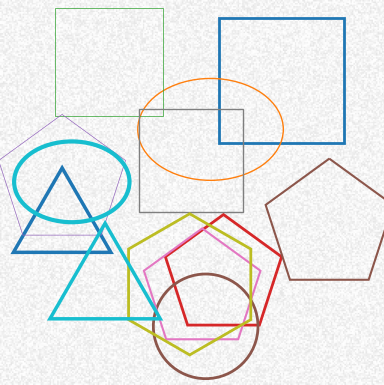[{"shape": "triangle", "thickness": 2.5, "radius": 0.73, "center": [0.161, 0.418]}, {"shape": "square", "thickness": 2, "radius": 0.82, "center": [0.732, 0.79]}, {"shape": "oval", "thickness": 1, "radius": 0.95, "center": [0.547, 0.664]}, {"shape": "square", "thickness": 0.5, "radius": 0.7, "center": [0.283, 0.839]}, {"shape": "pentagon", "thickness": 2, "radius": 0.79, "center": [0.581, 0.284]}, {"shape": "pentagon", "thickness": 0.5, "radius": 0.87, "center": [0.161, 0.529]}, {"shape": "pentagon", "thickness": 1.5, "radius": 0.87, "center": [0.855, 0.414]}, {"shape": "circle", "thickness": 2, "radius": 0.68, "center": [0.534, 0.152]}, {"shape": "pentagon", "thickness": 1.5, "radius": 0.8, "center": [0.525, 0.248]}, {"shape": "square", "thickness": 1, "radius": 0.67, "center": [0.495, 0.583]}, {"shape": "hexagon", "thickness": 2, "radius": 0.92, "center": [0.493, 0.261]}, {"shape": "triangle", "thickness": 2.5, "radius": 0.83, "center": [0.273, 0.255]}, {"shape": "oval", "thickness": 3, "radius": 0.75, "center": [0.187, 0.528]}]